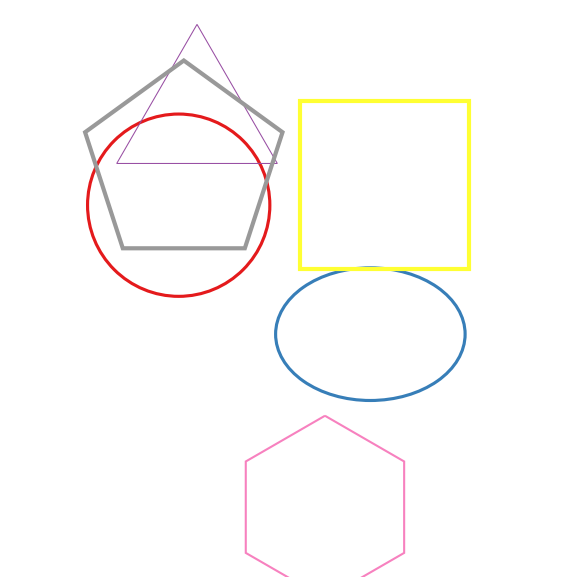[{"shape": "circle", "thickness": 1.5, "radius": 0.79, "center": [0.309, 0.644]}, {"shape": "oval", "thickness": 1.5, "radius": 0.82, "center": [0.641, 0.42]}, {"shape": "triangle", "thickness": 0.5, "radius": 0.8, "center": [0.341, 0.796]}, {"shape": "square", "thickness": 2, "radius": 0.73, "center": [0.666, 0.679]}, {"shape": "hexagon", "thickness": 1, "radius": 0.79, "center": [0.563, 0.121]}, {"shape": "pentagon", "thickness": 2, "radius": 0.9, "center": [0.318, 0.715]}]